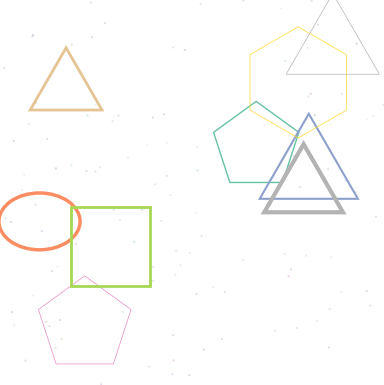[{"shape": "pentagon", "thickness": 1, "radius": 0.58, "center": [0.665, 0.62]}, {"shape": "oval", "thickness": 2.5, "radius": 0.53, "center": [0.103, 0.425]}, {"shape": "triangle", "thickness": 1.5, "radius": 0.74, "center": [0.802, 0.557]}, {"shape": "pentagon", "thickness": 0.5, "radius": 0.63, "center": [0.22, 0.157]}, {"shape": "square", "thickness": 2, "radius": 0.52, "center": [0.287, 0.359]}, {"shape": "hexagon", "thickness": 0.5, "radius": 0.72, "center": [0.775, 0.786]}, {"shape": "triangle", "thickness": 2, "radius": 0.54, "center": [0.172, 0.768]}, {"shape": "triangle", "thickness": 0.5, "radius": 0.7, "center": [0.864, 0.877]}, {"shape": "triangle", "thickness": 3, "radius": 0.59, "center": [0.789, 0.508]}]